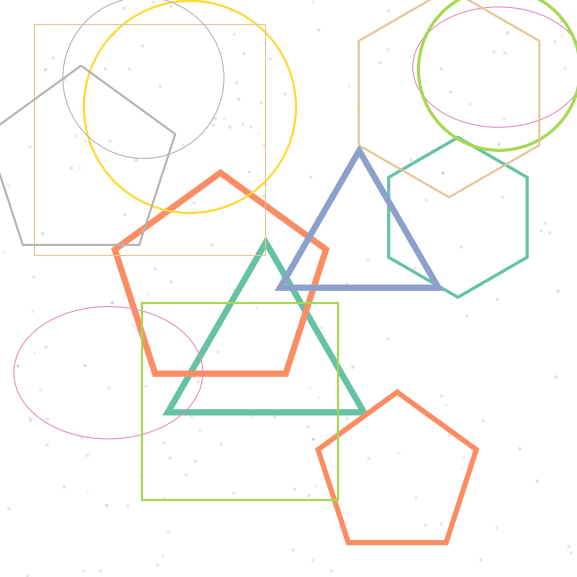[{"shape": "hexagon", "thickness": 1.5, "radius": 0.69, "center": [0.793, 0.623]}, {"shape": "triangle", "thickness": 3, "radius": 0.98, "center": [0.46, 0.383]}, {"shape": "pentagon", "thickness": 2.5, "radius": 0.72, "center": [0.688, 0.176]}, {"shape": "pentagon", "thickness": 3, "radius": 0.96, "center": [0.382, 0.508]}, {"shape": "triangle", "thickness": 3, "radius": 0.79, "center": [0.622, 0.58]}, {"shape": "oval", "thickness": 0.5, "radius": 0.74, "center": [0.864, 0.883]}, {"shape": "oval", "thickness": 0.5, "radius": 0.82, "center": [0.188, 0.354]}, {"shape": "square", "thickness": 1, "radius": 0.85, "center": [0.416, 0.304]}, {"shape": "circle", "thickness": 1.5, "radius": 0.7, "center": [0.865, 0.879]}, {"shape": "circle", "thickness": 1, "radius": 0.92, "center": [0.329, 0.814]}, {"shape": "hexagon", "thickness": 1, "radius": 0.9, "center": [0.778, 0.838]}, {"shape": "square", "thickness": 0.5, "radius": 1.0, "center": [0.258, 0.758]}, {"shape": "circle", "thickness": 0.5, "radius": 0.7, "center": [0.248, 0.864]}, {"shape": "pentagon", "thickness": 1, "radius": 0.86, "center": [0.14, 0.714]}]